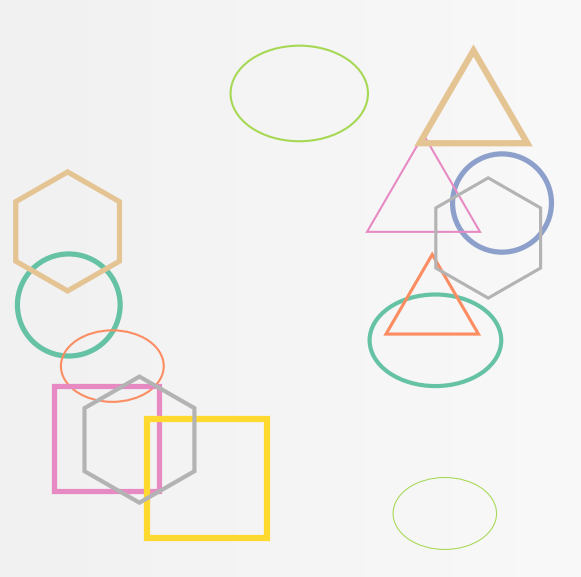[{"shape": "oval", "thickness": 2, "radius": 0.57, "center": [0.749, 0.41]}, {"shape": "circle", "thickness": 2.5, "radius": 0.44, "center": [0.118, 0.471]}, {"shape": "triangle", "thickness": 1.5, "radius": 0.46, "center": [0.744, 0.467]}, {"shape": "oval", "thickness": 1, "radius": 0.44, "center": [0.193, 0.365]}, {"shape": "circle", "thickness": 2.5, "radius": 0.43, "center": [0.864, 0.648]}, {"shape": "square", "thickness": 2.5, "radius": 0.45, "center": [0.183, 0.24]}, {"shape": "triangle", "thickness": 1, "radius": 0.56, "center": [0.729, 0.654]}, {"shape": "oval", "thickness": 0.5, "radius": 0.45, "center": [0.765, 0.11]}, {"shape": "oval", "thickness": 1, "radius": 0.59, "center": [0.515, 0.837]}, {"shape": "square", "thickness": 3, "radius": 0.52, "center": [0.357, 0.171]}, {"shape": "hexagon", "thickness": 2.5, "radius": 0.52, "center": [0.116, 0.598]}, {"shape": "triangle", "thickness": 3, "radius": 0.54, "center": [0.815, 0.805]}, {"shape": "hexagon", "thickness": 1.5, "radius": 0.52, "center": [0.84, 0.587]}, {"shape": "hexagon", "thickness": 2, "radius": 0.55, "center": [0.24, 0.238]}]